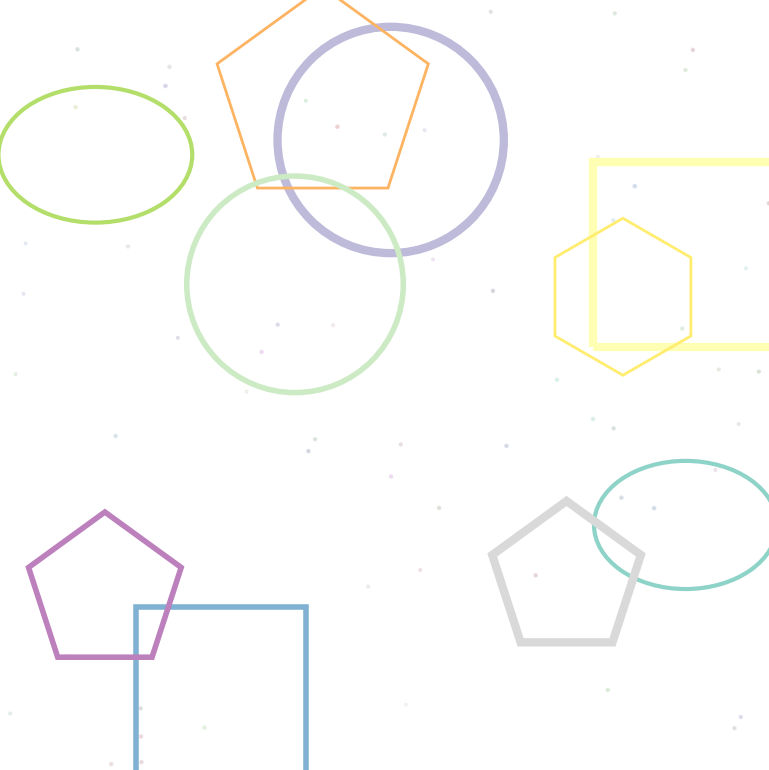[{"shape": "oval", "thickness": 1.5, "radius": 0.59, "center": [0.89, 0.318]}, {"shape": "square", "thickness": 3, "radius": 0.6, "center": [0.891, 0.67]}, {"shape": "circle", "thickness": 3, "radius": 0.73, "center": [0.507, 0.818]}, {"shape": "square", "thickness": 2, "radius": 0.55, "center": [0.286, 0.102]}, {"shape": "pentagon", "thickness": 1, "radius": 0.72, "center": [0.419, 0.872]}, {"shape": "oval", "thickness": 1.5, "radius": 0.63, "center": [0.124, 0.799]}, {"shape": "pentagon", "thickness": 3, "radius": 0.51, "center": [0.736, 0.248]}, {"shape": "pentagon", "thickness": 2, "radius": 0.52, "center": [0.136, 0.231]}, {"shape": "circle", "thickness": 2, "radius": 0.7, "center": [0.383, 0.631]}, {"shape": "hexagon", "thickness": 1, "radius": 0.51, "center": [0.809, 0.615]}]